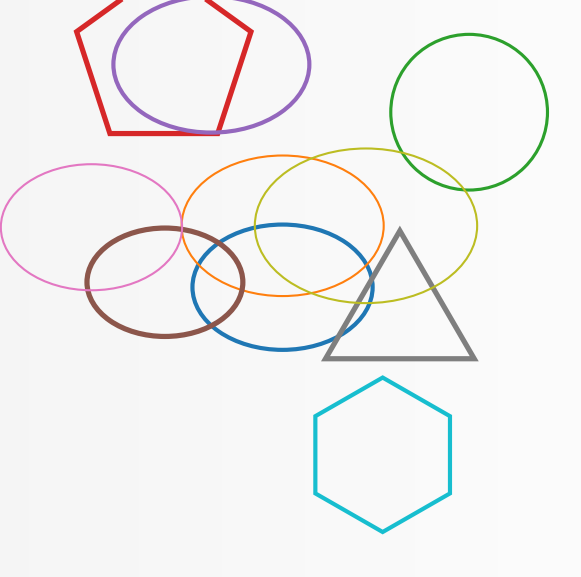[{"shape": "oval", "thickness": 2, "radius": 0.77, "center": [0.486, 0.502]}, {"shape": "oval", "thickness": 1, "radius": 0.87, "center": [0.486, 0.608]}, {"shape": "circle", "thickness": 1.5, "radius": 0.67, "center": [0.807, 0.805]}, {"shape": "pentagon", "thickness": 2.5, "radius": 0.79, "center": [0.282, 0.895]}, {"shape": "oval", "thickness": 2, "radius": 0.84, "center": [0.364, 0.888]}, {"shape": "oval", "thickness": 2.5, "radius": 0.67, "center": [0.284, 0.51]}, {"shape": "oval", "thickness": 1, "radius": 0.78, "center": [0.157, 0.606]}, {"shape": "triangle", "thickness": 2.5, "radius": 0.74, "center": [0.688, 0.452]}, {"shape": "oval", "thickness": 1, "radius": 0.96, "center": [0.63, 0.608]}, {"shape": "hexagon", "thickness": 2, "radius": 0.67, "center": [0.658, 0.212]}]